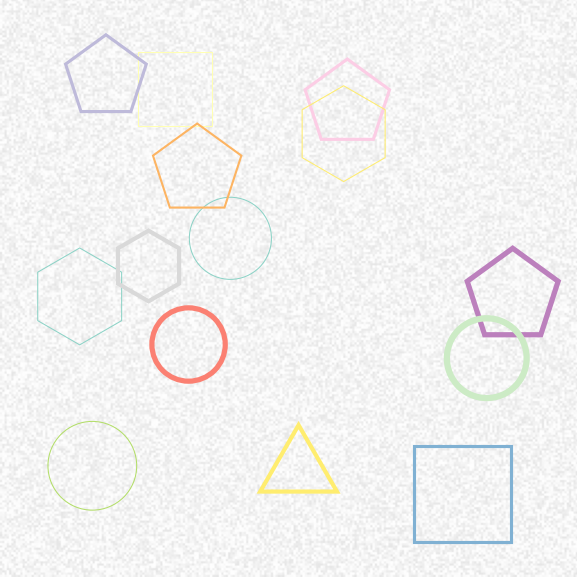[{"shape": "hexagon", "thickness": 0.5, "radius": 0.42, "center": [0.138, 0.486]}, {"shape": "circle", "thickness": 0.5, "radius": 0.36, "center": [0.399, 0.586]}, {"shape": "square", "thickness": 0.5, "radius": 0.32, "center": [0.304, 0.845]}, {"shape": "pentagon", "thickness": 1.5, "radius": 0.37, "center": [0.183, 0.865]}, {"shape": "circle", "thickness": 2.5, "radius": 0.32, "center": [0.327, 0.403]}, {"shape": "square", "thickness": 1.5, "radius": 0.42, "center": [0.801, 0.144]}, {"shape": "pentagon", "thickness": 1, "radius": 0.4, "center": [0.341, 0.705]}, {"shape": "circle", "thickness": 0.5, "radius": 0.38, "center": [0.16, 0.193]}, {"shape": "pentagon", "thickness": 1.5, "radius": 0.38, "center": [0.601, 0.82]}, {"shape": "hexagon", "thickness": 2, "radius": 0.31, "center": [0.257, 0.539]}, {"shape": "pentagon", "thickness": 2.5, "radius": 0.41, "center": [0.888, 0.486]}, {"shape": "circle", "thickness": 3, "radius": 0.35, "center": [0.843, 0.379]}, {"shape": "triangle", "thickness": 2, "radius": 0.38, "center": [0.517, 0.186]}, {"shape": "hexagon", "thickness": 0.5, "radius": 0.41, "center": [0.595, 0.768]}]